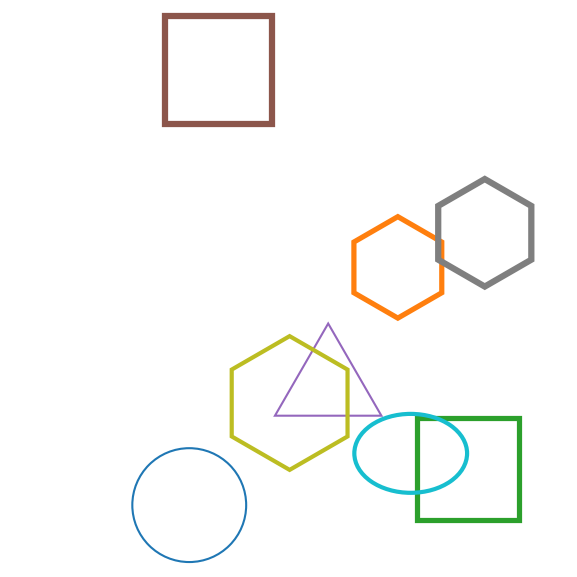[{"shape": "circle", "thickness": 1, "radius": 0.49, "center": [0.328, 0.124]}, {"shape": "hexagon", "thickness": 2.5, "radius": 0.44, "center": [0.689, 0.536]}, {"shape": "square", "thickness": 2.5, "radius": 0.44, "center": [0.811, 0.187]}, {"shape": "triangle", "thickness": 1, "radius": 0.53, "center": [0.568, 0.333]}, {"shape": "square", "thickness": 3, "radius": 0.47, "center": [0.378, 0.878]}, {"shape": "hexagon", "thickness": 3, "radius": 0.47, "center": [0.839, 0.596]}, {"shape": "hexagon", "thickness": 2, "radius": 0.58, "center": [0.502, 0.301]}, {"shape": "oval", "thickness": 2, "radius": 0.49, "center": [0.711, 0.214]}]